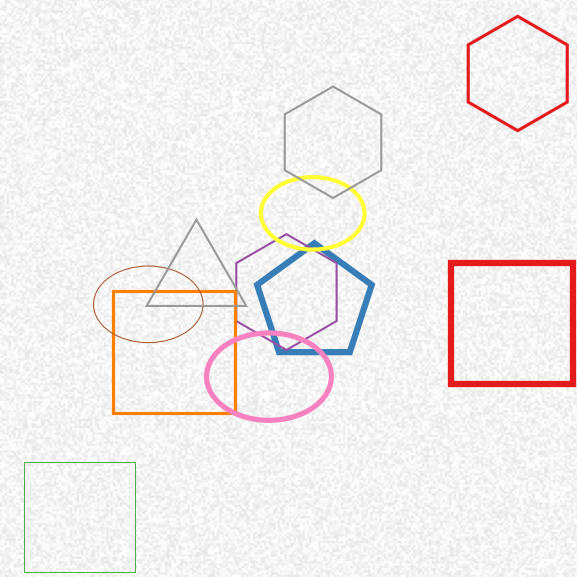[{"shape": "square", "thickness": 3, "radius": 0.53, "center": [0.886, 0.439]}, {"shape": "hexagon", "thickness": 1.5, "radius": 0.49, "center": [0.897, 0.872]}, {"shape": "pentagon", "thickness": 3, "radius": 0.52, "center": [0.544, 0.474]}, {"shape": "square", "thickness": 0.5, "radius": 0.48, "center": [0.138, 0.104]}, {"shape": "hexagon", "thickness": 1, "radius": 0.5, "center": [0.496, 0.493]}, {"shape": "square", "thickness": 1.5, "radius": 0.53, "center": [0.301, 0.389]}, {"shape": "oval", "thickness": 2, "radius": 0.45, "center": [0.541, 0.63]}, {"shape": "oval", "thickness": 0.5, "radius": 0.47, "center": [0.257, 0.472]}, {"shape": "oval", "thickness": 2.5, "radius": 0.54, "center": [0.466, 0.347]}, {"shape": "hexagon", "thickness": 1, "radius": 0.48, "center": [0.577, 0.753]}, {"shape": "triangle", "thickness": 1, "radius": 0.5, "center": [0.34, 0.519]}]